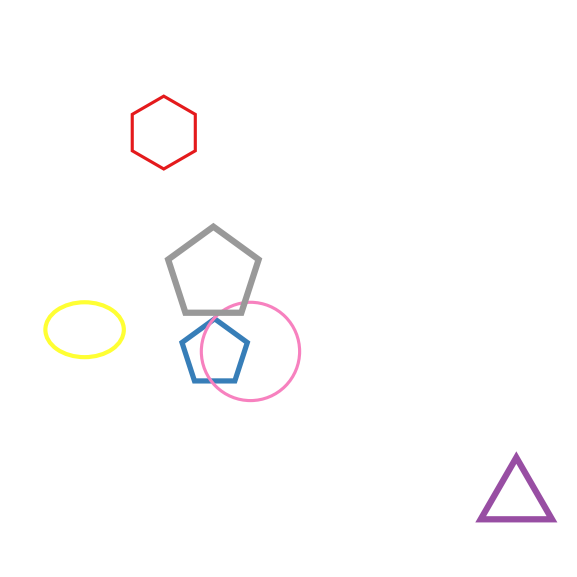[{"shape": "hexagon", "thickness": 1.5, "radius": 0.32, "center": [0.284, 0.77]}, {"shape": "pentagon", "thickness": 2.5, "radius": 0.3, "center": [0.372, 0.388]}, {"shape": "triangle", "thickness": 3, "radius": 0.36, "center": [0.894, 0.136]}, {"shape": "oval", "thickness": 2, "radius": 0.34, "center": [0.146, 0.428]}, {"shape": "circle", "thickness": 1.5, "radius": 0.43, "center": [0.434, 0.391]}, {"shape": "pentagon", "thickness": 3, "radius": 0.41, "center": [0.37, 0.524]}]